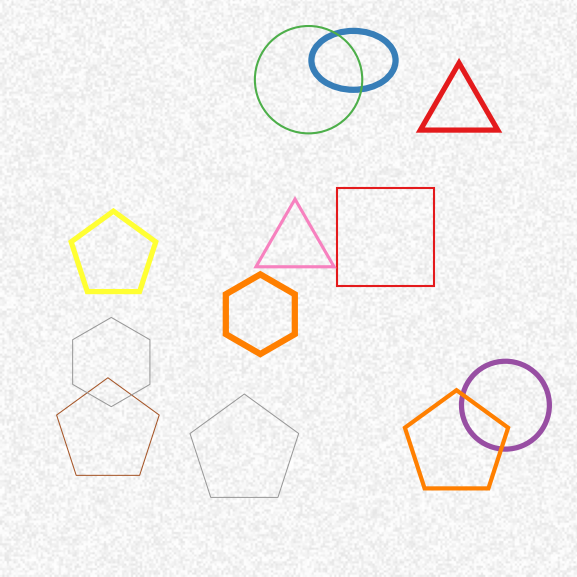[{"shape": "square", "thickness": 1, "radius": 0.42, "center": [0.668, 0.589]}, {"shape": "triangle", "thickness": 2.5, "radius": 0.39, "center": [0.795, 0.813]}, {"shape": "oval", "thickness": 3, "radius": 0.36, "center": [0.612, 0.895]}, {"shape": "circle", "thickness": 1, "radius": 0.46, "center": [0.534, 0.861]}, {"shape": "circle", "thickness": 2.5, "radius": 0.38, "center": [0.875, 0.298]}, {"shape": "pentagon", "thickness": 2, "radius": 0.47, "center": [0.79, 0.229]}, {"shape": "hexagon", "thickness": 3, "radius": 0.34, "center": [0.451, 0.455]}, {"shape": "pentagon", "thickness": 2.5, "radius": 0.39, "center": [0.196, 0.557]}, {"shape": "pentagon", "thickness": 0.5, "radius": 0.47, "center": [0.187, 0.252]}, {"shape": "triangle", "thickness": 1.5, "radius": 0.39, "center": [0.511, 0.576]}, {"shape": "hexagon", "thickness": 0.5, "radius": 0.39, "center": [0.193, 0.372]}, {"shape": "pentagon", "thickness": 0.5, "radius": 0.49, "center": [0.423, 0.218]}]